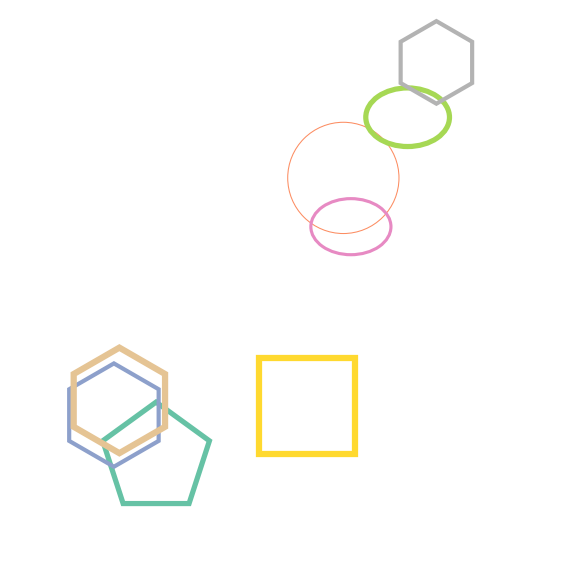[{"shape": "pentagon", "thickness": 2.5, "radius": 0.49, "center": [0.27, 0.206]}, {"shape": "circle", "thickness": 0.5, "radius": 0.48, "center": [0.595, 0.691]}, {"shape": "hexagon", "thickness": 2, "radius": 0.45, "center": [0.197, 0.28]}, {"shape": "oval", "thickness": 1.5, "radius": 0.35, "center": [0.608, 0.607]}, {"shape": "oval", "thickness": 2.5, "radius": 0.36, "center": [0.706, 0.796]}, {"shape": "square", "thickness": 3, "radius": 0.42, "center": [0.531, 0.296]}, {"shape": "hexagon", "thickness": 3, "radius": 0.46, "center": [0.207, 0.306]}, {"shape": "hexagon", "thickness": 2, "radius": 0.36, "center": [0.756, 0.891]}]